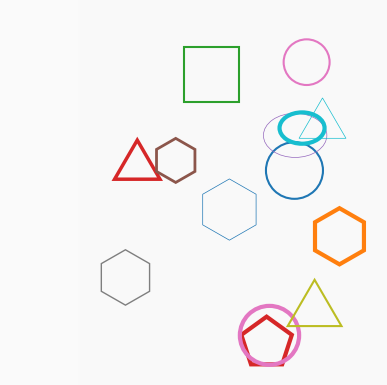[{"shape": "circle", "thickness": 1.5, "radius": 0.37, "center": [0.76, 0.557]}, {"shape": "hexagon", "thickness": 0.5, "radius": 0.4, "center": [0.592, 0.456]}, {"shape": "hexagon", "thickness": 3, "radius": 0.36, "center": [0.876, 0.386]}, {"shape": "square", "thickness": 1.5, "radius": 0.36, "center": [0.546, 0.806]}, {"shape": "triangle", "thickness": 2.5, "radius": 0.34, "center": [0.354, 0.568]}, {"shape": "pentagon", "thickness": 3, "radius": 0.34, "center": [0.688, 0.109]}, {"shape": "oval", "thickness": 0.5, "radius": 0.41, "center": [0.762, 0.648]}, {"shape": "hexagon", "thickness": 2, "radius": 0.29, "center": [0.453, 0.583]}, {"shape": "circle", "thickness": 1.5, "radius": 0.3, "center": [0.791, 0.839]}, {"shape": "circle", "thickness": 3, "radius": 0.38, "center": [0.695, 0.129]}, {"shape": "hexagon", "thickness": 1, "radius": 0.36, "center": [0.324, 0.279]}, {"shape": "triangle", "thickness": 1.5, "radius": 0.4, "center": [0.812, 0.193]}, {"shape": "triangle", "thickness": 0.5, "radius": 0.35, "center": [0.832, 0.676]}, {"shape": "oval", "thickness": 3, "radius": 0.29, "center": [0.779, 0.667]}]